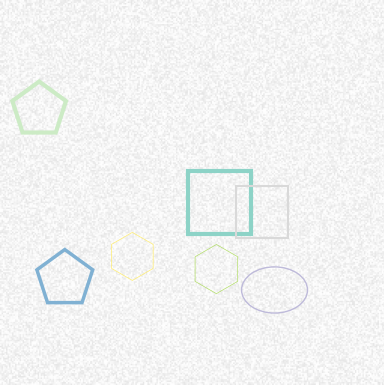[{"shape": "square", "thickness": 3, "radius": 0.41, "center": [0.57, 0.474]}, {"shape": "oval", "thickness": 1, "radius": 0.43, "center": [0.713, 0.247]}, {"shape": "pentagon", "thickness": 2.5, "radius": 0.38, "center": [0.168, 0.276]}, {"shape": "hexagon", "thickness": 0.5, "radius": 0.32, "center": [0.562, 0.301]}, {"shape": "square", "thickness": 1.5, "radius": 0.34, "center": [0.68, 0.449]}, {"shape": "pentagon", "thickness": 3, "radius": 0.37, "center": [0.102, 0.715]}, {"shape": "hexagon", "thickness": 0.5, "radius": 0.31, "center": [0.344, 0.334]}]